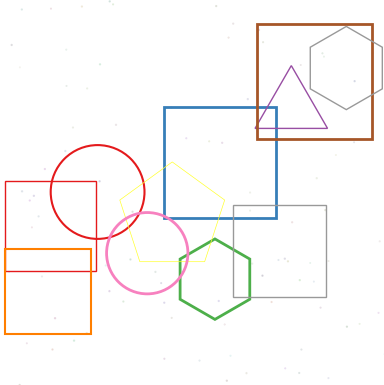[{"shape": "circle", "thickness": 1.5, "radius": 0.61, "center": [0.254, 0.501]}, {"shape": "square", "thickness": 1, "radius": 0.59, "center": [0.131, 0.413]}, {"shape": "square", "thickness": 2, "radius": 0.72, "center": [0.572, 0.578]}, {"shape": "hexagon", "thickness": 2, "radius": 0.52, "center": [0.558, 0.275]}, {"shape": "triangle", "thickness": 1, "radius": 0.54, "center": [0.757, 0.721]}, {"shape": "square", "thickness": 1.5, "radius": 0.56, "center": [0.125, 0.242]}, {"shape": "pentagon", "thickness": 0.5, "radius": 0.72, "center": [0.447, 0.436]}, {"shape": "square", "thickness": 2, "radius": 0.75, "center": [0.816, 0.788]}, {"shape": "circle", "thickness": 2, "radius": 0.53, "center": [0.382, 0.342]}, {"shape": "hexagon", "thickness": 1, "radius": 0.54, "center": [0.899, 0.823]}, {"shape": "square", "thickness": 1, "radius": 0.6, "center": [0.726, 0.347]}]